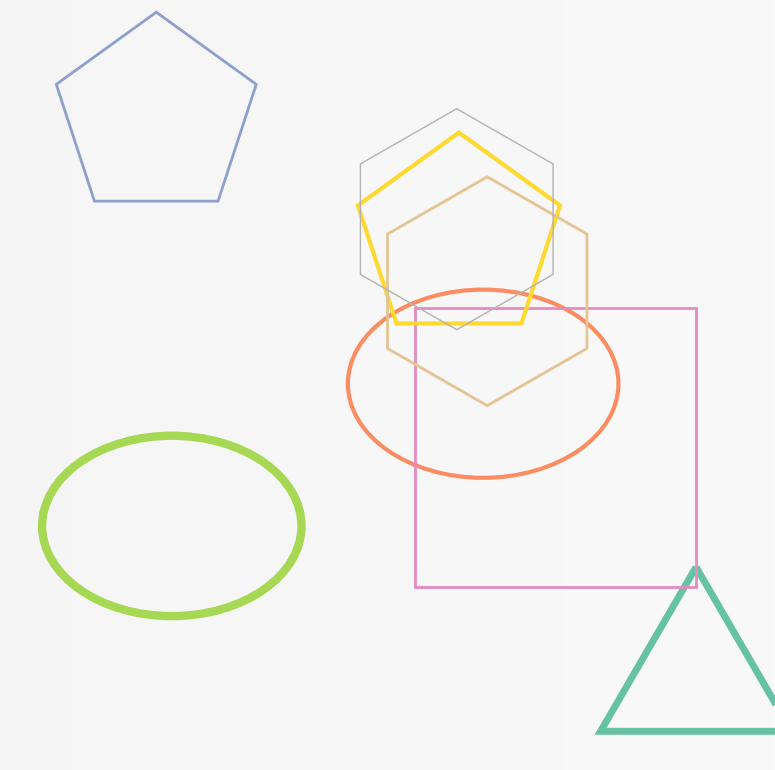[{"shape": "triangle", "thickness": 2.5, "radius": 0.71, "center": [0.898, 0.121]}, {"shape": "oval", "thickness": 1.5, "radius": 0.87, "center": [0.623, 0.502]}, {"shape": "pentagon", "thickness": 1, "radius": 0.68, "center": [0.202, 0.849]}, {"shape": "square", "thickness": 1, "radius": 0.91, "center": [0.716, 0.418]}, {"shape": "oval", "thickness": 3, "radius": 0.84, "center": [0.222, 0.317]}, {"shape": "pentagon", "thickness": 1.5, "radius": 0.69, "center": [0.592, 0.691]}, {"shape": "hexagon", "thickness": 1, "radius": 0.74, "center": [0.629, 0.622]}, {"shape": "hexagon", "thickness": 0.5, "radius": 0.72, "center": [0.589, 0.715]}]